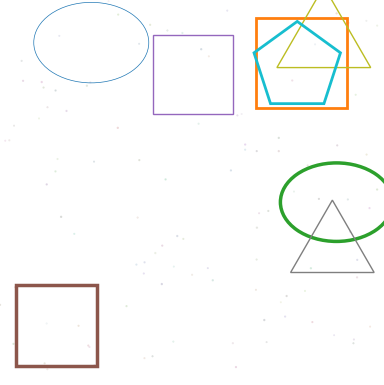[{"shape": "oval", "thickness": 0.5, "radius": 0.75, "center": [0.237, 0.889]}, {"shape": "square", "thickness": 2, "radius": 0.59, "center": [0.782, 0.837]}, {"shape": "oval", "thickness": 2.5, "radius": 0.73, "center": [0.874, 0.475]}, {"shape": "square", "thickness": 1, "radius": 0.52, "center": [0.501, 0.806]}, {"shape": "square", "thickness": 2.5, "radius": 0.52, "center": [0.148, 0.154]}, {"shape": "triangle", "thickness": 1, "radius": 0.63, "center": [0.863, 0.355]}, {"shape": "triangle", "thickness": 1, "radius": 0.7, "center": [0.841, 0.895]}, {"shape": "pentagon", "thickness": 2, "radius": 0.59, "center": [0.772, 0.826]}]